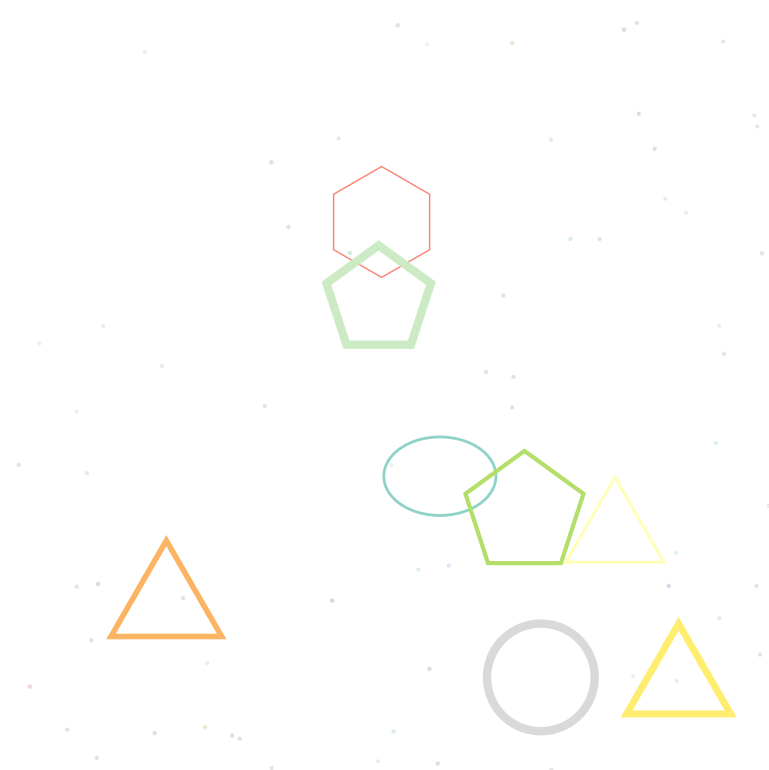[{"shape": "oval", "thickness": 1, "radius": 0.36, "center": [0.571, 0.382]}, {"shape": "triangle", "thickness": 1, "radius": 0.37, "center": [0.799, 0.307]}, {"shape": "hexagon", "thickness": 0.5, "radius": 0.36, "center": [0.496, 0.712]}, {"shape": "triangle", "thickness": 2, "radius": 0.42, "center": [0.216, 0.215]}, {"shape": "pentagon", "thickness": 1.5, "radius": 0.4, "center": [0.681, 0.334]}, {"shape": "circle", "thickness": 3, "radius": 0.35, "center": [0.702, 0.12]}, {"shape": "pentagon", "thickness": 3, "radius": 0.36, "center": [0.492, 0.61]}, {"shape": "triangle", "thickness": 2.5, "radius": 0.39, "center": [0.881, 0.112]}]